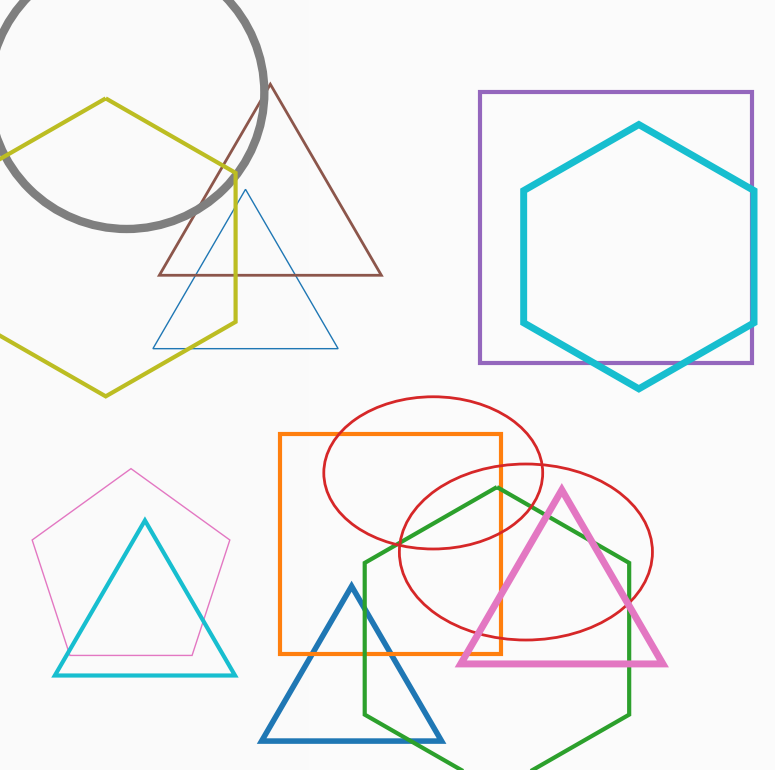[{"shape": "triangle", "thickness": 2, "radius": 0.67, "center": [0.454, 0.105]}, {"shape": "triangle", "thickness": 0.5, "radius": 0.69, "center": [0.317, 0.616]}, {"shape": "square", "thickness": 1.5, "radius": 0.71, "center": [0.503, 0.293]}, {"shape": "hexagon", "thickness": 1.5, "radius": 0.99, "center": [0.641, 0.17]}, {"shape": "oval", "thickness": 1, "radius": 0.82, "center": [0.679, 0.283]}, {"shape": "oval", "thickness": 1, "radius": 0.71, "center": [0.559, 0.386]}, {"shape": "square", "thickness": 1.5, "radius": 0.88, "center": [0.795, 0.704]}, {"shape": "triangle", "thickness": 1, "radius": 0.83, "center": [0.349, 0.725]}, {"shape": "pentagon", "thickness": 0.5, "radius": 0.67, "center": [0.169, 0.257]}, {"shape": "triangle", "thickness": 2.5, "radius": 0.75, "center": [0.725, 0.213]}, {"shape": "circle", "thickness": 3, "radius": 0.89, "center": [0.163, 0.88]}, {"shape": "hexagon", "thickness": 1.5, "radius": 0.97, "center": [0.136, 0.679]}, {"shape": "hexagon", "thickness": 2.5, "radius": 0.86, "center": [0.824, 0.667]}, {"shape": "triangle", "thickness": 1.5, "radius": 0.67, "center": [0.187, 0.19]}]